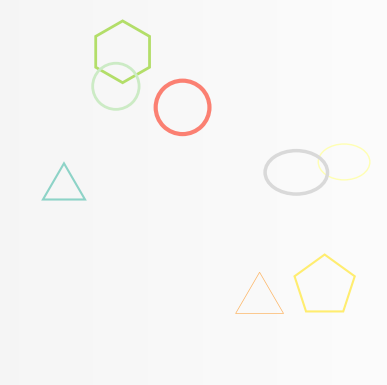[{"shape": "triangle", "thickness": 1.5, "radius": 0.31, "center": [0.165, 0.513]}, {"shape": "oval", "thickness": 1, "radius": 0.33, "center": [0.888, 0.579]}, {"shape": "circle", "thickness": 3, "radius": 0.35, "center": [0.471, 0.721]}, {"shape": "triangle", "thickness": 0.5, "radius": 0.36, "center": [0.67, 0.221]}, {"shape": "hexagon", "thickness": 2, "radius": 0.4, "center": [0.316, 0.865]}, {"shape": "oval", "thickness": 2.5, "radius": 0.4, "center": [0.765, 0.552]}, {"shape": "circle", "thickness": 2, "radius": 0.3, "center": [0.299, 0.776]}, {"shape": "pentagon", "thickness": 1.5, "radius": 0.41, "center": [0.838, 0.257]}]